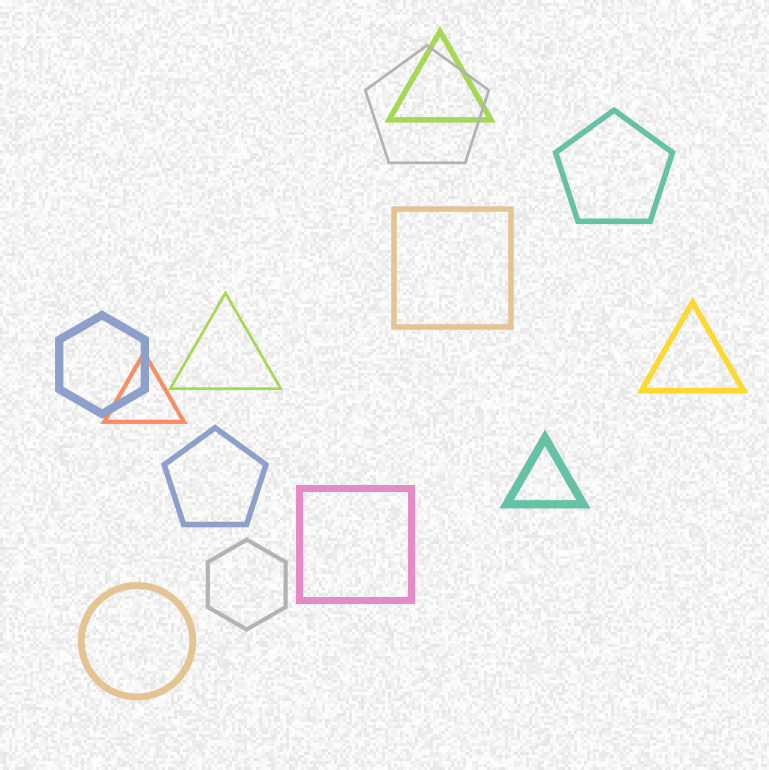[{"shape": "triangle", "thickness": 3, "radius": 0.29, "center": [0.708, 0.374]}, {"shape": "pentagon", "thickness": 2, "radius": 0.4, "center": [0.797, 0.777]}, {"shape": "triangle", "thickness": 1.5, "radius": 0.3, "center": [0.187, 0.482]}, {"shape": "hexagon", "thickness": 3, "radius": 0.32, "center": [0.133, 0.527]}, {"shape": "pentagon", "thickness": 2, "radius": 0.35, "center": [0.279, 0.375]}, {"shape": "square", "thickness": 2.5, "radius": 0.36, "center": [0.461, 0.294]}, {"shape": "triangle", "thickness": 2, "radius": 0.38, "center": [0.571, 0.883]}, {"shape": "triangle", "thickness": 1, "radius": 0.41, "center": [0.293, 0.537]}, {"shape": "triangle", "thickness": 2, "radius": 0.38, "center": [0.899, 0.531]}, {"shape": "square", "thickness": 2, "radius": 0.38, "center": [0.588, 0.652]}, {"shape": "circle", "thickness": 2.5, "radius": 0.36, "center": [0.178, 0.167]}, {"shape": "pentagon", "thickness": 1, "radius": 0.42, "center": [0.555, 0.857]}, {"shape": "hexagon", "thickness": 1.5, "radius": 0.29, "center": [0.32, 0.241]}]